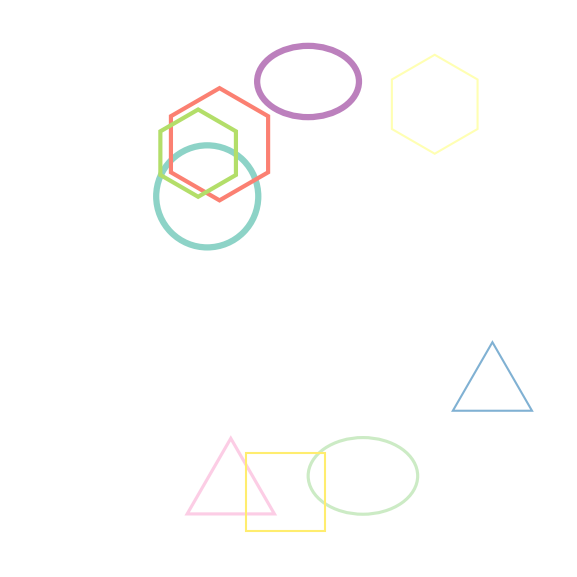[{"shape": "circle", "thickness": 3, "radius": 0.44, "center": [0.359, 0.659]}, {"shape": "hexagon", "thickness": 1, "radius": 0.43, "center": [0.753, 0.819]}, {"shape": "hexagon", "thickness": 2, "radius": 0.49, "center": [0.38, 0.749]}, {"shape": "triangle", "thickness": 1, "radius": 0.4, "center": [0.853, 0.327]}, {"shape": "hexagon", "thickness": 2, "radius": 0.38, "center": [0.343, 0.734]}, {"shape": "triangle", "thickness": 1.5, "radius": 0.44, "center": [0.4, 0.153]}, {"shape": "oval", "thickness": 3, "radius": 0.44, "center": [0.533, 0.858]}, {"shape": "oval", "thickness": 1.5, "radius": 0.47, "center": [0.628, 0.175]}, {"shape": "square", "thickness": 1, "radius": 0.34, "center": [0.494, 0.147]}]